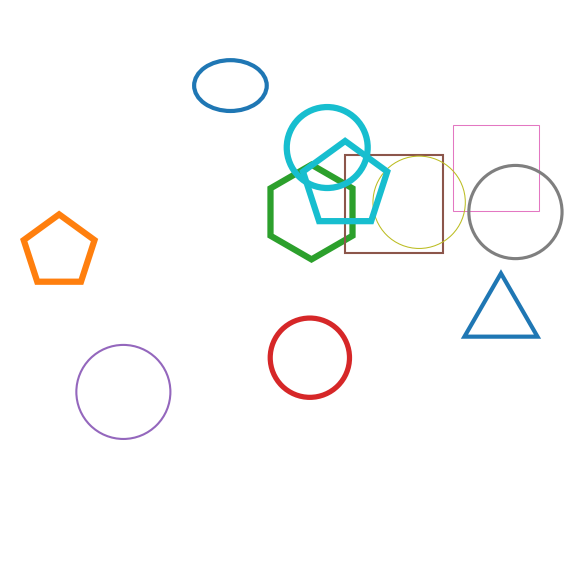[{"shape": "triangle", "thickness": 2, "radius": 0.37, "center": [0.867, 0.453]}, {"shape": "oval", "thickness": 2, "radius": 0.31, "center": [0.399, 0.851]}, {"shape": "pentagon", "thickness": 3, "radius": 0.32, "center": [0.102, 0.563]}, {"shape": "hexagon", "thickness": 3, "radius": 0.41, "center": [0.539, 0.632]}, {"shape": "circle", "thickness": 2.5, "radius": 0.34, "center": [0.537, 0.38]}, {"shape": "circle", "thickness": 1, "radius": 0.41, "center": [0.214, 0.32]}, {"shape": "square", "thickness": 1, "radius": 0.43, "center": [0.682, 0.646]}, {"shape": "square", "thickness": 0.5, "radius": 0.37, "center": [0.858, 0.709]}, {"shape": "circle", "thickness": 1.5, "radius": 0.4, "center": [0.893, 0.632]}, {"shape": "circle", "thickness": 0.5, "radius": 0.4, "center": [0.726, 0.649]}, {"shape": "pentagon", "thickness": 3, "radius": 0.38, "center": [0.598, 0.678]}, {"shape": "circle", "thickness": 3, "radius": 0.35, "center": [0.567, 0.744]}]